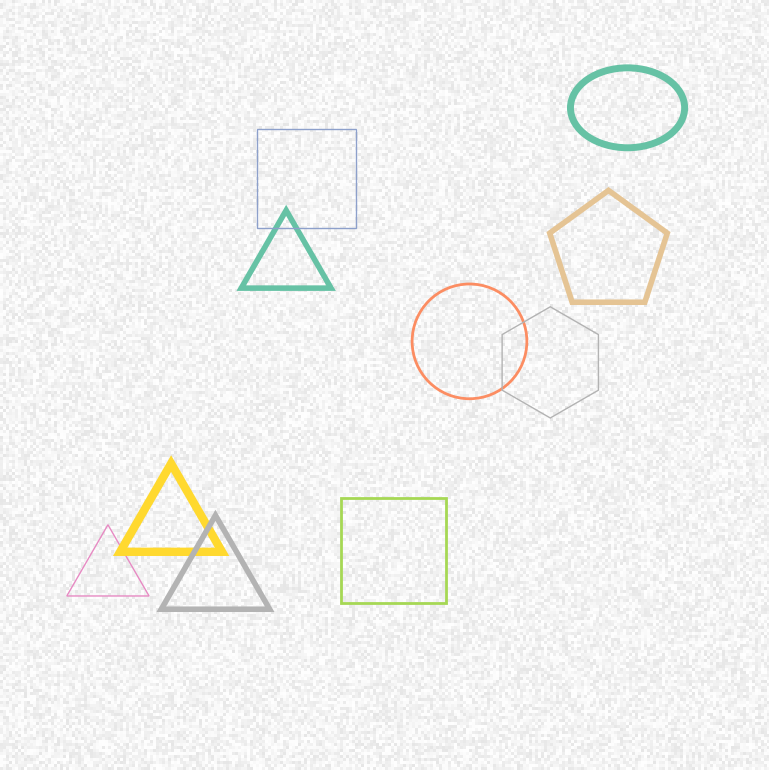[{"shape": "triangle", "thickness": 2, "radius": 0.34, "center": [0.372, 0.659]}, {"shape": "oval", "thickness": 2.5, "radius": 0.37, "center": [0.815, 0.86]}, {"shape": "circle", "thickness": 1, "radius": 0.37, "center": [0.61, 0.557]}, {"shape": "square", "thickness": 0.5, "radius": 0.32, "center": [0.398, 0.768]}, {"shape": "triangle", "thickness": 0.5, "radius": 0.31, "center": [0.14, 0.257]}, {"shape": "square", "thickness": 1, "radius": 0.34, "center": [0.511, 0.285]}, {"shape": "triangle", "thickness": 3, "radius": 0.38, "center": [0.222, 0.322]}, {"shape": "pentagon", "thickness": 2, "radius": 0.4, "center": [0.79, 0.672]}, {"shape": "hexagon", "thickness": 0.5, "radius": 0.36, "center": [0.715, 0.529]}, {"shape": "triangle", "thickness": 2, "radius": 0.41, "center": [0.28, 0.249]}]